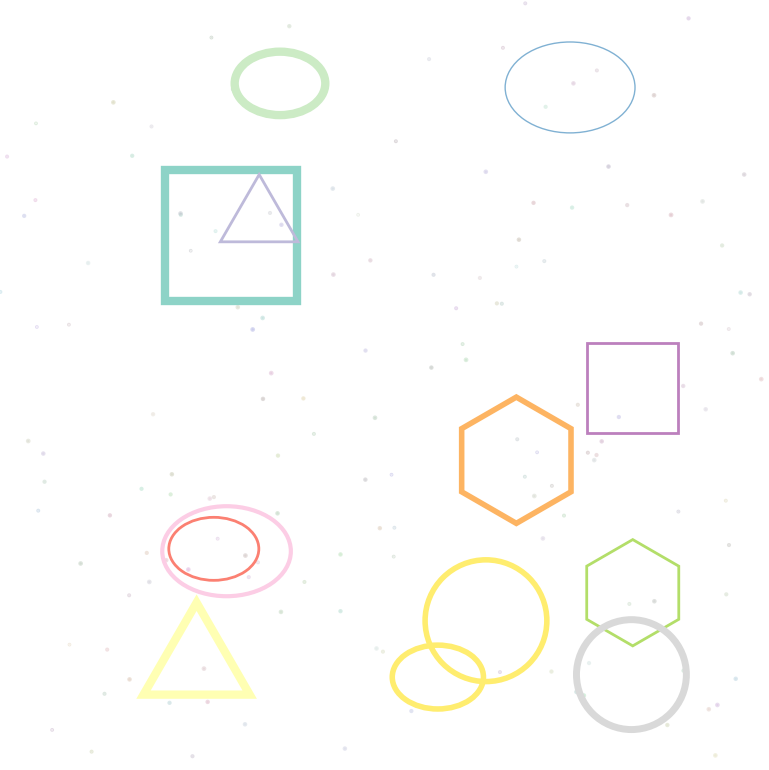[{"shape": "square", "thickness": 3, "radius": 0.43, "center": [0.3, 0.694]}, {"shape": "triangle", "thickness": 3, "radius": 0.4, "center": [0.255, 0.138]}, {"shape": "triangle", "thickness": 1, "radius": 0.29, "center": [0.337, 0.715]}, {"shape": "oval", "thickness": 1, "radius": 0.29, "center": [0.278, 0.287]}, {"shape": "oval", "thickness": 0.5, "radius": 0.42, "center": [0.74, 0.886]}, {"shape": "hexagon", "thickness": 2, "radius": 0.41, "center": [0.671, 0.402]}, {"shape": "hexagon", "thickness": 1, "radius": 0.35, "center": [0.822, 0.23]}, {"shape": "oval", "thickness": 1.5, "radius": 0.42, "center": [0.294, 0.284]}, {"shape": "circle", "thickness": 2.5, "radius": 0.36, "center": [0.82, 0.124]}, {"shape": "square", "thickness": 1, "radius": 0.29, "center": [0.821, 0.496]}, {"shape": "oval", "thickness": 3, "radius": 0.29, "center": [0.364, 0.892]}, {"shape": "oval", "thickness": 2, "radius": 0.3, "center": [0.569, 0.121]}, {"shape": "circle", "thickness": 2, "radius": 0.4, "center": [0.631, 0.194]}]